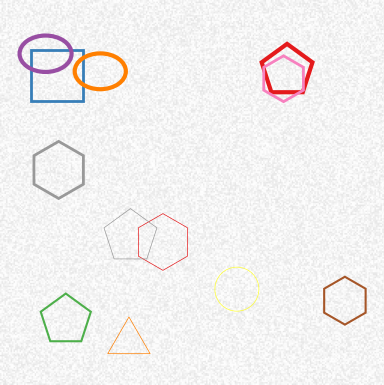[{"shape": "hexagon", "thickness": 0.5, "radius": 0.37, "center": [0.423, 0.371]}, {"shape": "pentagon", "thickness": 3, "radius": 0.35, "center": [0.746, 0.817]}, {"shape": "square", "thickness": 2, "radius": 0.33, "center": [0.148, 0.805]}, {"shape": "pentagon", "thickness": 1.5, "radius": 0.34, "center": [0.171, 0.169]}, {"shape": "oval", "thickness": 3, "radius": 0.34, "center": [0.118, 0.86]}, {"shape": "oval", "thickness": 3, "radius": 0.33, "center": [0.26, 0.815]}, {"shape": "triangle", "thickness": 0.5, "radius": 0.32, "center": [0.335, 0.113]}, {"shape": "circle", "thickness": 0.5, "radius": 0.29, "center": [0.615, 0.249]}, {"shape": "hexagon", "thickness": 1.5, "radius": 0.31, "center": [0.896, 0.219]}, {"shape": "hexagon", "thickness": 2, "radius": 0.3, "center": [0.737, 0.795]}, {"shape": "pentagon", "thickness": 0.5, "radius": 0.36, "center": [0.339, 0.386]}, {"shape": "hexagon", "thickness": 2, "radius": 0.37, "center": [0.152, 0.559]}]